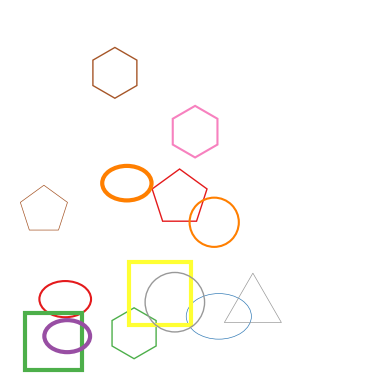[{"shape": "pentagon", "thickness": 1, "radius": 0.37, "center": [0.466, 0.486]}, {"shape": "oval", "thickness": 1.5, "radius": 0.34, "center": [0.169, 0.223]}, {"shape": "oval", "thickness": 0.5, "radius": 0.42, "center": [0.568, 0.178]}, {"shape": "square", "thickness": 3, "radius": 0.37, "center": [0.14, 0.113]}, {"shape": "hexagon", "thickness": 1, "radius": 0.33, "center": [0.348, 0.134]}, {"shape": "oval", "thickness": 3, "radius": 0.3, "center": [0.175, 0.127]}, {"shape": "oval", "thickness": 3, "radius": 0.32, "center": [0.33, 0.524]}, {"shape": "circle", "thickness": 1.5, "radius": 0.32, "center": [0.556, 0.423]}, {"shape": "square", "thickness": 3, "radius": 0.41, "center": [0.416, 0.238]}, {"shape": "pentagon", "thickness": 0.5, "radius": 0.32, "center": [0.114, 0.454]}, {"shape": "hexagon", "thickness": 1, "radius": 0.33, "center": [0.298, 0.811]}, {"shape": "hexagon", "thickness": 1.5, "radius": 0.34, "center": [0.507, 0.658]}, {"shape": "triangle", "thickness": 0.5, "radius": 0.43, "center": [0.657, 0.205]}, {"shape": "circle", "thickness": 1, "radius": 0.39, "center": [0.454, 0.215]}]